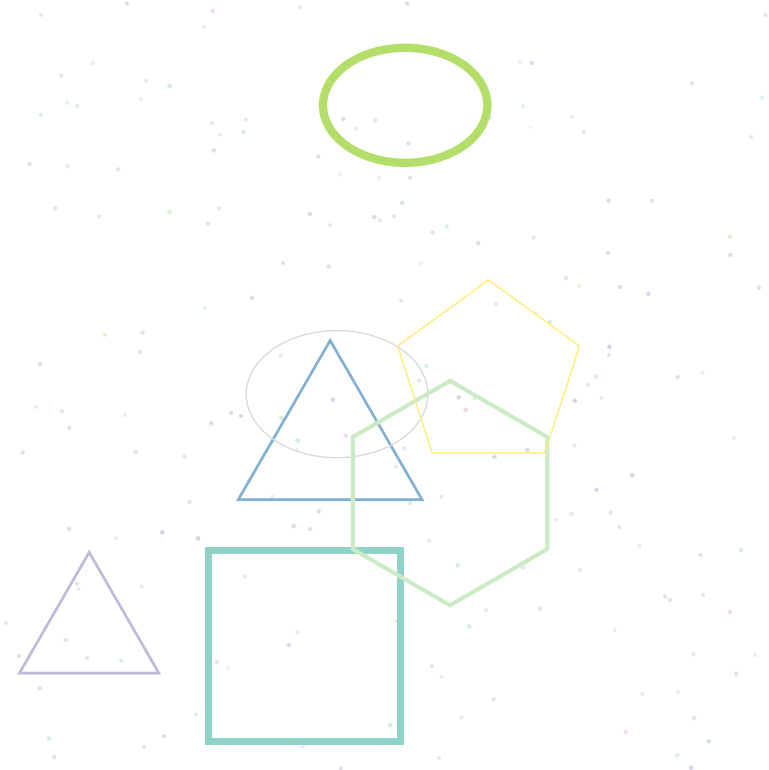[{"shape": "square", "thickness": 2.5, "radius": 0.62, "center": [0.395, 0.162]}, {"shape": "triangle", "thickness": 1, "radius": 0.52, "center": [0.116, 0.178]}, {"shape": "triangle", "thickness": 1, "radius": 0.69, "center": [0.429, 0.42]}, {"shape": "oval", "thickness": 3, "radius": 0.53, "center": [0.526, 0.863]}, {"shape": "oval", "thickness": 0.5, "radius": 0.59, "center": [0.438, 0.488]}, {"shape": "hexagon", "thickness": 1.5, "radius": 0.73, "center": [0.585, 0.36]}, {"shape": "pentagon", "thickness": 0.5, "radius": 0.62, "center": [0.634, 0.512]}]